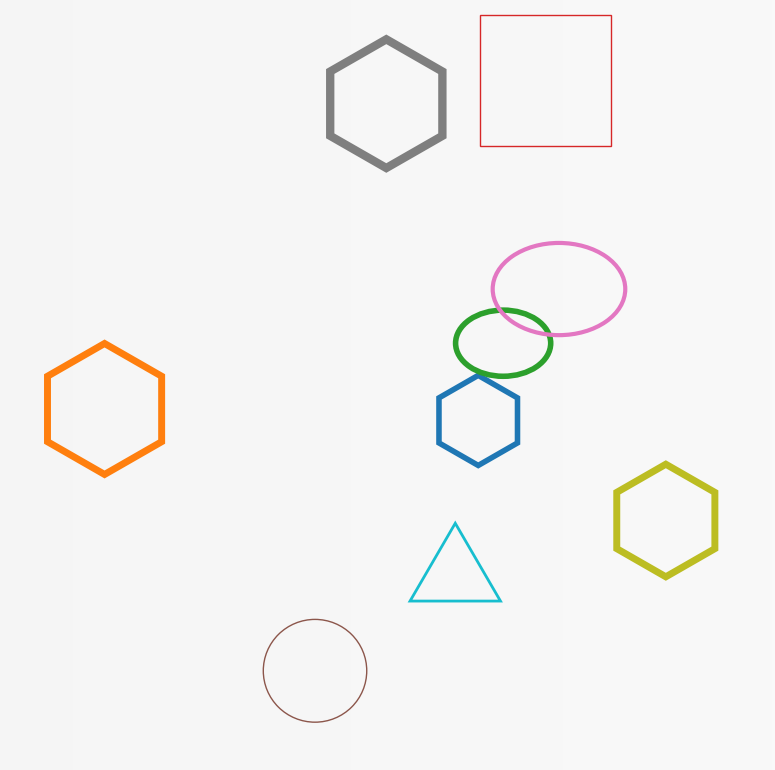[{"shape": "hexagon", "thickness": 2, "radius": 0.29, "center": [0.617, 0.454]}, {"shape": "hexagon", "thickness": 2.5, "radius": 0.43, "center": [0.135, 0.469]}, {"shape": "oval", "thickness": 2, "radius": 0.31, "center": [0.649, 0.554]}, {"shape": "square", "thickness": 0.5, "radius": 0.42, "center": [0.704, 0.896]}, {"shape": "circle", "thickness": 0.5, "radius": 0.33, "center": [0.406, 0.129]}, {"shape": "oval", "thickness": 1.5, "radius": 0.43, "center": [0.721, 0.625]}, {"shape": "hexagon", "thickness": 3, "radius": 0.42, "center": [0.498, 0.865]}, {"shape": "hexagon", "thickness": 2.5, "radius": 0.37, "center": [0.859, 0.324]}, {"shape": "triangle", "thickness": 1, "radius": 0.34, "center": [0.587, 0.253]}]